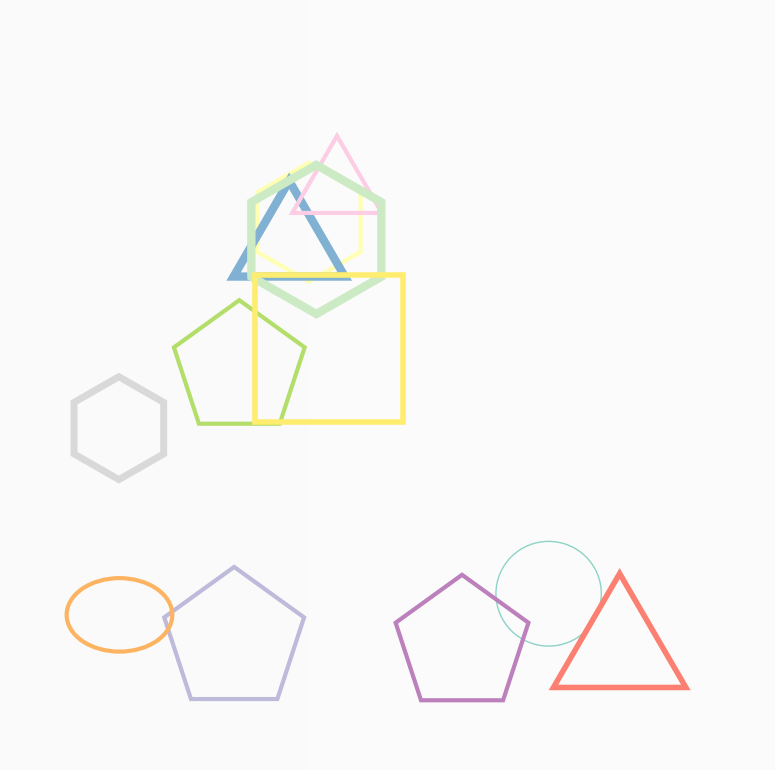[{"shape": "circle", "thickness": 0.5, "radius": 0.34, "center": [0.708, 0.229]}, {"shape": "hexagon", "thickness": 1.5, "radius": 0.39, "center": [0.399, 0.711]}, {"shape": "pentagon", "thickness": 1.5, "radius": 0.47, "center": [0.302, 0.169]}, {"shape": "triangle", "thickness": 2, "radius": 0.49, "center": [0.8, 0.157]}, {"shape": "triangle", "thickness": 3, "radius": 0.41, "center": [0.373, 0.682]}, {"shape": "oval", "thickness": 1.5, "radius": 0.34, "center": [0.154, 0.201]}, {"shape": "pentagon", "thickness": 1.5, "radius": 0.44, "center": [0.309, 0.521]}, {"shape": "triangle", "thickness": 1.5, "radius": 0.33, "center": [0.435, 0.757]}, {"shape": "hexagon", "thickness": 2.5, "radius": 0.33, "center": [0.153, 0.444]}, {"shape": "pentagon", "thickness": 1.5, "radius": 0.45, "center": [0.596, 0.163]}, {"shape": "hexagon", "thickness": 3, "radius": 0.48, "center": [0.408, 0.689]}, {"shape": "square", "thickness": 2, "radius": 0.48, "center": [0.424, 0.548]}]